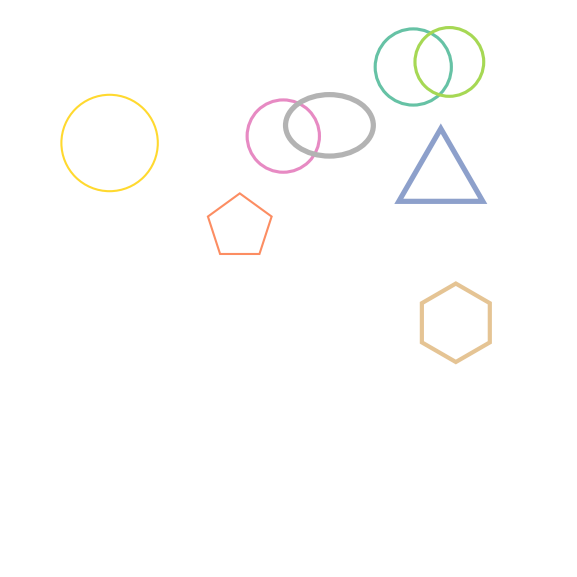[{"shape": "circle", "thickness": 1.5, "radius": 0.33, "center": [0.716, 0.883]}, {"shape": "pentagon", "thickness": 1, "radius": 0.29, "center": [0.415, 0.606]}, {"shape": "triangle", "thickness": 2.5, "radius": 0.42, "center": [0.763, 0.692]}, {"shape": "circle", "thickness": 1.5, "radius": 0.31, "center": [0.491, 0.764]}, {"shape": "circle", "thickness": 1.5, "radius": 0.3, "center": [0.778, 0.892]}, {"shape": "circle", "thickness": 1, "radius": 0.42, "center": [0.19, 0.752]}, {"shape": "hexagon", "thickness": 2, "radius": 0.34, "center": [0.789, 0.44]}, {"shape": "oval", "thickness": 2.5, "radius": 0.38, "center": [0.57, 0.782]}]